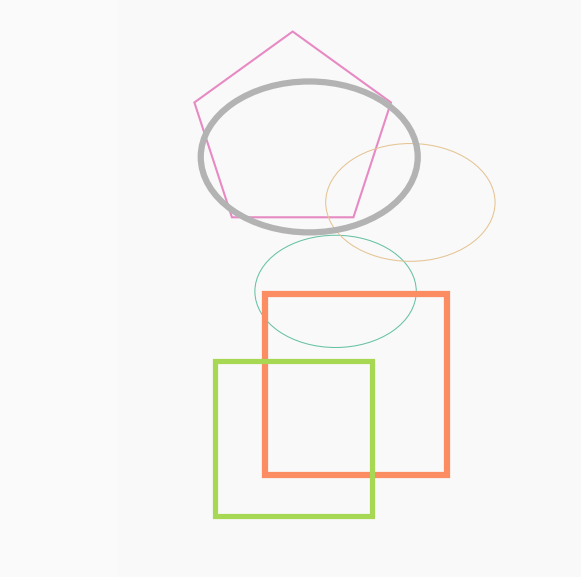[{"shape": "oval", "thickness": 0.5, "radius": 0.69, "center": [0.577, 0.495]}, {"shape": "square", "thickness": 3, "radius": 0.78, "center": [0.613, 0.334]}, {"shape": "pentagon", "thickness": 1, "radius": 0.89, "center": [0.504, 0.767]}, {"shape": "square", "thickness": 2.5, "radius": 0.67, "center": [0.505, 0.24]}, {"shape": "oval", "thickness": 0.5, "radius": 0.73, "center": [0.706, 0.649]}, {"shape": "oval", "thickness": 3, "radius": 0.93, "center": [0.532, 0.727]}]